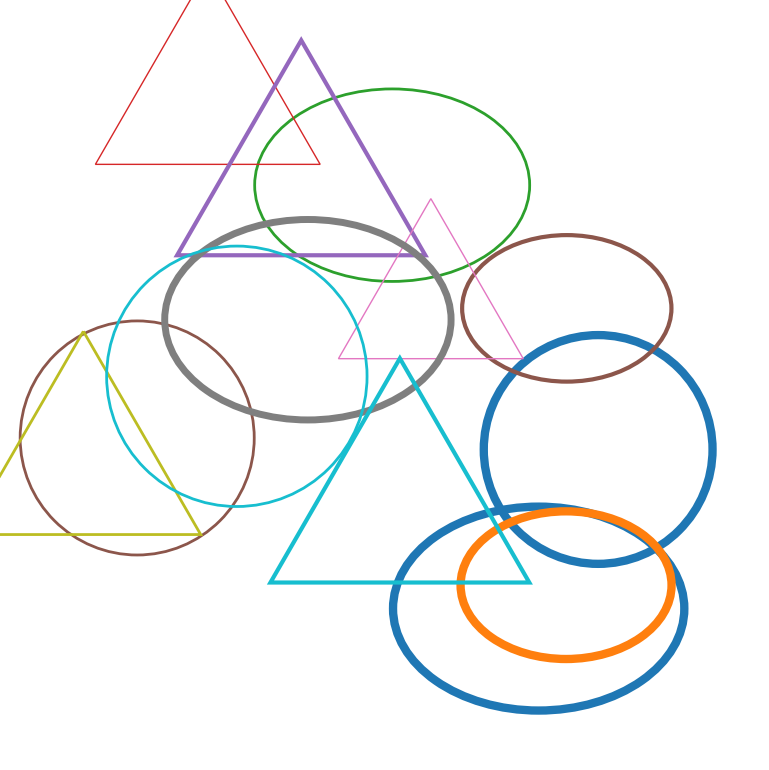[{"shape": "oval", "thickness": 3, "radius": 0.95, "center": [0.7, 0.21]}, {"shape": "circle", "thickness": 3, "radius": 0.74, "center": [0.777, 0.416]}, {"shape": "oval", "thickness": 3, "radius": 0.68, "center": [0.735, 0.24]}, {"shape": "oval", "thickness": 1, "radius": 0.89, "center": [0.509, 0.76]}, {"shape": "triangle", "thickness": 0.5, "radius": 0.84, "center": [0.27, 0.871]}, {"shape": "triangle", "thickness": 1.5, "radius": 0.93, "center": [0.391, 0.762]}, {"shape": "circle", "thickness": 1, "radius": 0.76, "center": [0.178, 0.431]}, {"shape": "oval", "thickness": 1.5, "radius": 0.68, "center": [0.736, 0.6]}, {"shape": "triangle", "thickness": 0.5, "radius": 0.69, "center": [0.56, 0.603]}, {"shape": "oval", "thickness": 2.5, "radius": 0.93, "center": [0.4, 0.585]}, {"shape": "triangle", "thickness": 1, "radius": 0.88, "center": [0.108, 0.394]}, {"shape": "circle", "thickness": 1, "radius": 0.85, "center": [0.308, 0.511]}, {"shape": "triangle", "thickness": 1.5, "radius": 0.97, "center": [0.519, 0.341]}]